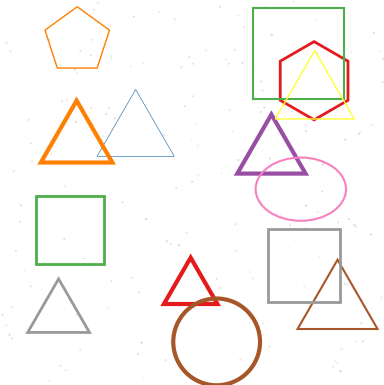[{"shape": "hexagon", "thickness": 2, "radius": 0.51, "center": [0.816, 0.79]}, {"shape": "triangle", "thickness": 3, "radius": 0.4, "center": [0.495, 0.25]}, {"shape": "triangle", "thickness": 0.5, "radius": 0.58, "center": [0.352, 0.652]}, {"shape": "square", "thickness": 1.5, "radius": 0.59, "center": [0.776, 0.861]}, {"shape": "square", "thickness": 2, "radius": 0.44, "center": [0.182, 0.403]}, {"shape": "triangle", "thickness": 3, "radius": 0.51, "center": [0.705, 0.6]}, {"shape": "pentagon", "thickness": 1, "radius": 0.44, "center": [0.201, 0.894]}, {"shape": "triangle", "thickness": 3, "radius": 0.54, "center": [0.199, 0.631]}, {"shape": "triangle", "thickness": 1, "radius": 0.59, "center": [0.818, 0.75]}, {"shape": "circle", "thickness": 3, "radius": 0.56, "center": [0.563, 0.112]}, {"shape": "triangle", "thickness": 1.5, "radius": 0.6, "center": [0.877, 0.205]}, {"shape": "oval", "thickness": 1.5, "radius": 0.59, "center": [0.781, 0.509]}, {"shape": "triangle", "thickness": 2, "radius": 0.46, "center": [0.152, 0.183]}, {"shape": "square", "thickness": 2, "radius": 0.47, "center": [0.789, 0.311]}]